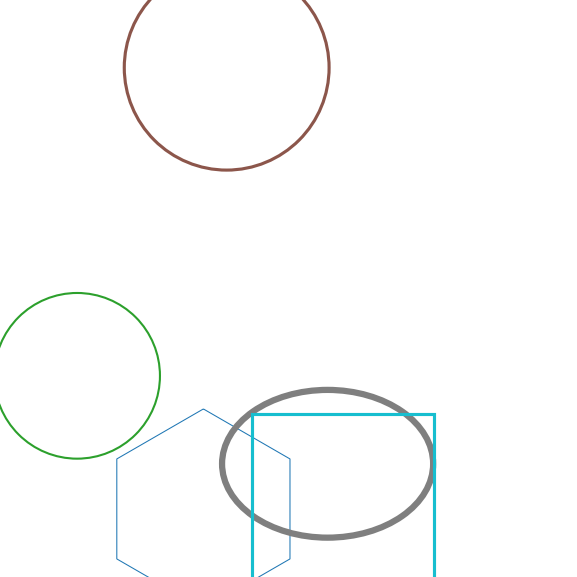[{"shape": "hexagon", "thickness": 0.5, "radius": 0.87, "center": [0.352, 0.118]}, {"shape": "circle", "thickness": 1, "radius": 0.72, "center": [0.134, 0.348]}, {"shape": "circle", "thickness": 1.5, "radius": 0.89, "center": [0.393, 0.882]}, {"shape": "oval", "thickness": 3, "radius": 0.91, "center": [0.567, 0.196]}, {"shape": "square", "thickness": 1.5, "radius": 0.79, "center": [0.594, 0.126]}]